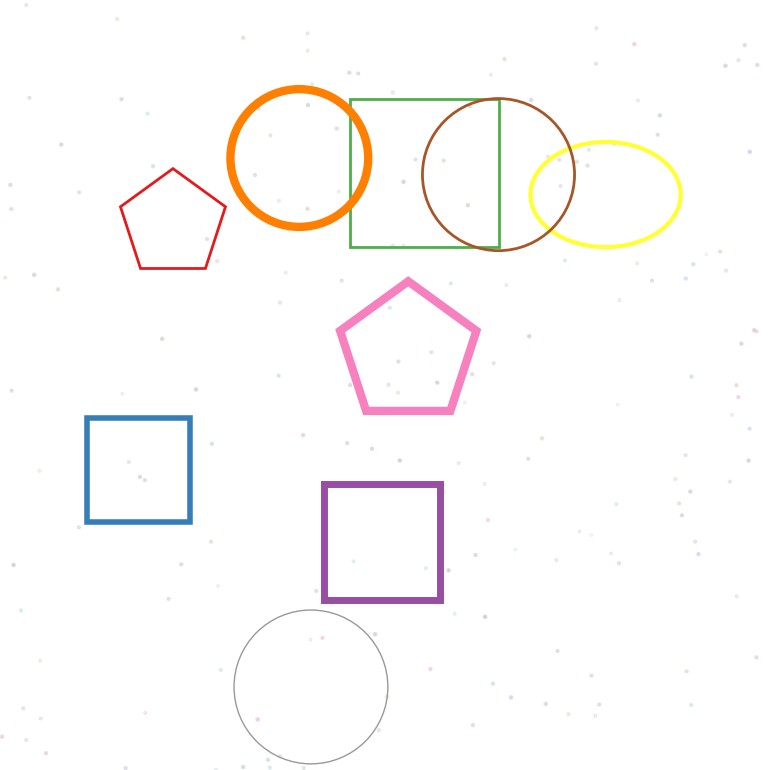[{"shape": "pentagon", "thickness": 1, "radius": 0.36, "center": [0.225, 0.709]}, {"shape": "square", "thickness": 2, "radius": 0.33, "center": [0.18, 0.39]}, {"shape": "square", "thickness": 1, "radius": 0.48, "center": [0.552, 0.775]}, {"shape": "square", "thickness": 2.5, "radius": 0.38, "center": [0.496, 0.296]}, {"shape": "circle", "thickness": 3, "radius": 0.45, "center": [0.389, 0.795]}, {"shape": "oval", "thickness": 1.5, "radius": 0.49, "center": [0.787, 0.747]}, {"shape": "circle", "thickness": 1, "radius": 0.49, "center": [0.647, 0.773]}, {"shape": "pentagon", "thickness": 3, "radius": 0.47, "center": [0.53, 0.542]}, {"shape": "circle", "thickness": 0.5, "radius": 0.5, "center": [0.404, 0.108]}]